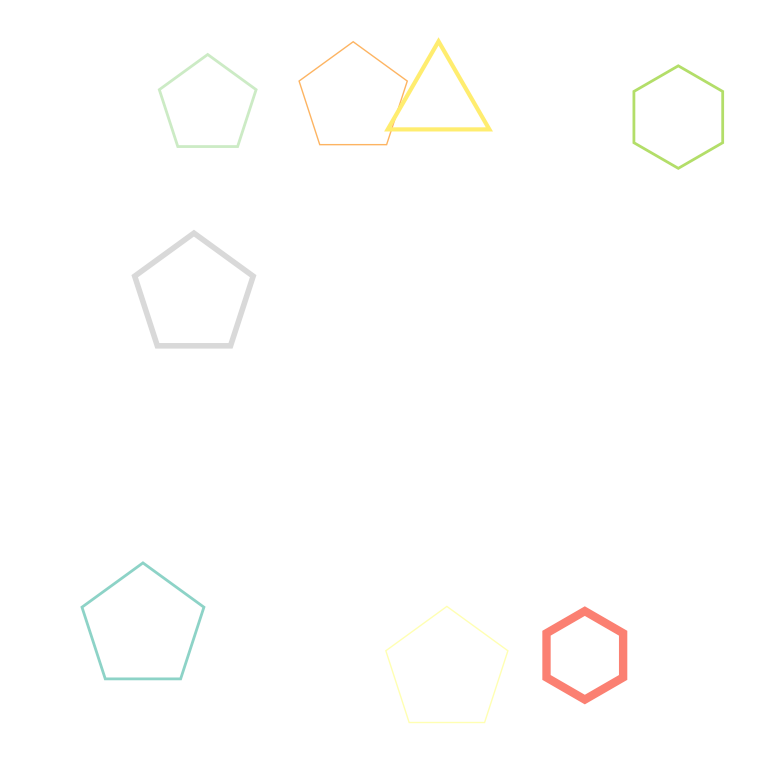[{"shape": "pentagon", "thickness": 1, "radius": 0.42, "center": [0.186, 0.186]}, {"shape": "pentagon", "thickness": 0.5, "radius": 0.42, "center": [0.58, 0.129]}, {"shape": "hexagon", "thickness": 3, "radius": 0.29, "center": [0.76, 0.149]}, {"shape": "pentagon", "thickness": 0.5, "radius": 0.37, "center": [0.459, 0.872]}, {"shape": "hexagon", "thickness": 1, "radius": 0.33, "center": [0.881, 0.848]}, {"shape": "pentagon", "thickness": 2, "radius": 0.4, "center": [0.252, 0.616]}, {"shape": "pentagon", "thickness": 1, "radius": 0.33, "center": [0.27, 0.863]}, {"shape": "triangle", "thickness": 1.5, "radius": 0.38, "center": [0.57, 0.87]}]